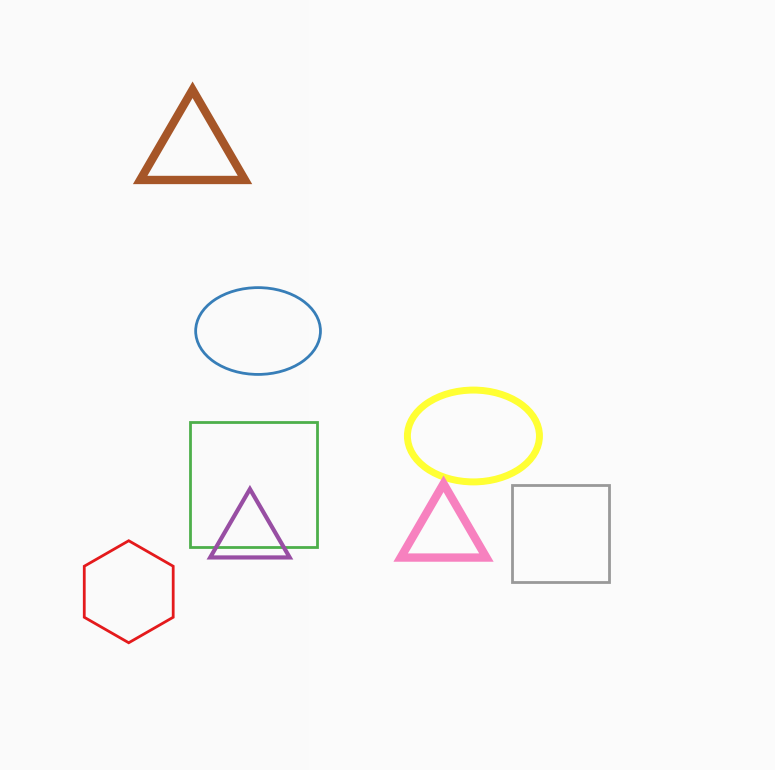[{"shape": "hexagon", "thickness": 1, "radius": 0.33, "center": [0.166, 0.231]}, {"shape": "oval", "thickness": 1, "radius": 0.4, "center": [0.333, 0.57]}, {"shape": "square", "thickness": 1, "radius": 0.41, "center": [0.327, 0.371]}, {"shape": "triangle", "thickness": 1.5, "radius": 0.3, "center": [0.322, 0.306]}, {"shape": "oval", "thickness": 2.5, "radius": 0.43, "center": [0.611, 0.434]}, {"shape": "triangle", "thickness": 3, "radius": 0.39, "center": [0.248, 0.805]}, {"shape": "triangle", "thickness": 3, "radius": 0.32, "center": [0.572, 0.308]}, {"shape": "square", "thickness": 1, "radius": 0.31, "center": [0.723, 0.307]}]